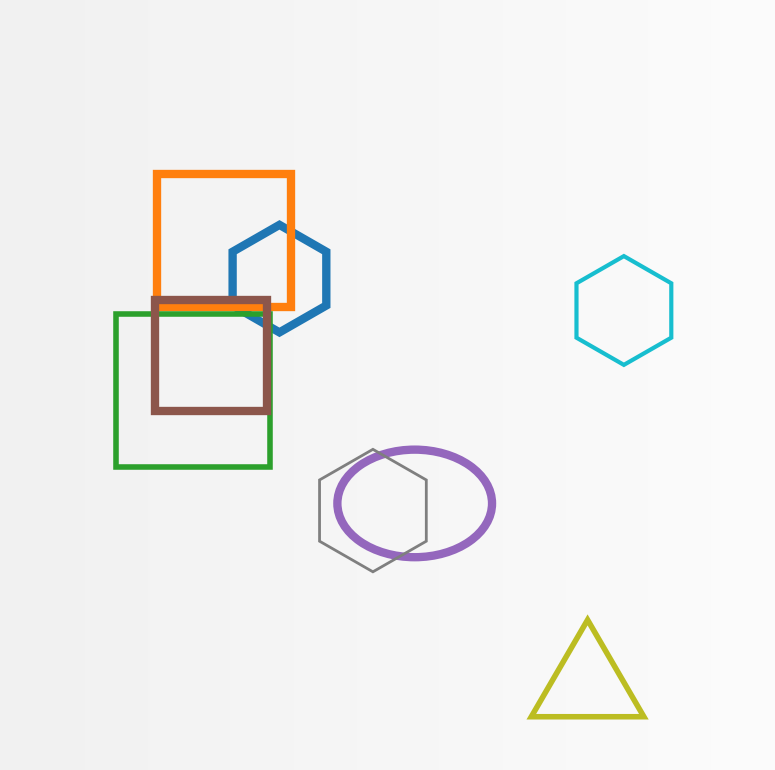[{"shape": "hexagon", "thickness": 3, "radius": 0.35, "center": [0.361, 0.638]}, {"shape": "square", "thickness": 3, "radius": 0.43, "center": [0.289, 0.687]}, {"shape": "square", "thickness": 2, "radius": 0.5, "center": [0.249, 0.493]}, {"shape": "oval", "thickness": 3, "radius": 0.5, "center": [0.535, 0.346]}, {"shape": "square", "thickness": 3, "radius": 0.36, "center": [0.272, 0.538]}, {"shape": "hexagon", "thickness": 1, "radius": 0.4, "center": [0.481, 0.337]}, {"shape": "triangle", "thickness": 2, "radius": 0.42, "center": [0.758, 0.111]}, {"shape": "hexagon", "thickness": 1.5, "radius": 0.35, "center": [0.805, 0.597]}]